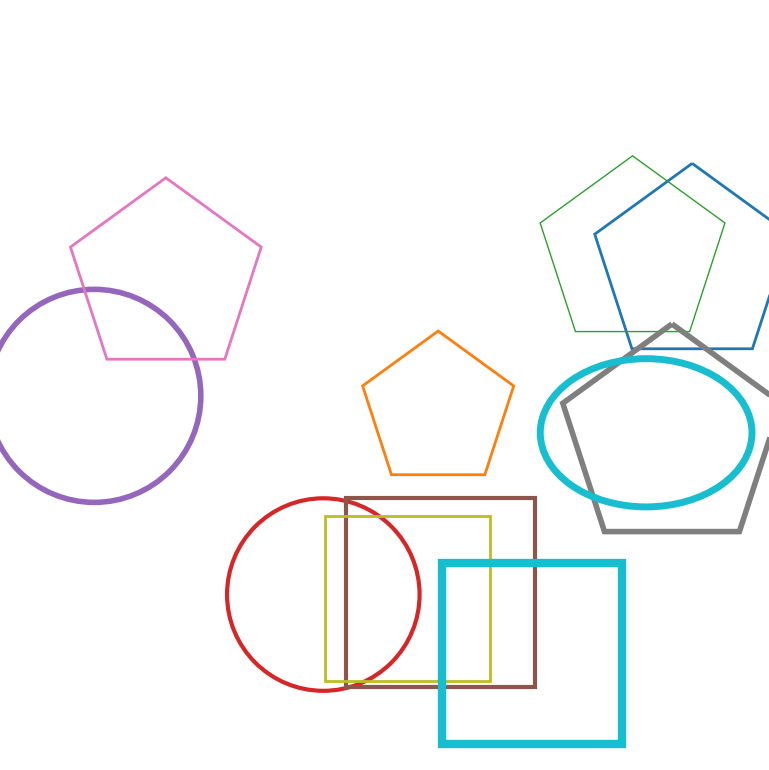[{"shape": "pentagon", "thickness": 1, "radius": 0.67, "center": [0.899, 0.655]}, {"shape": "pentagon", "thickness": 1, "radius": 0.52, "center": [0.569, 0.467]}, {"shape": "pentagon", "thickness": 0.5, "radius": 0.63, "center": [0.822, 0.671]}, {"shape": "circle", "thickness": 1.5, "radius": 0.63, "center": [0.42, 0.228]}, {"shape": "circle", "thickness": 2, "radius": 0.69, "center": [0.122, 0.486]}, {"shape": "square", "thickness": 1.5, "radius": 0.61, "center": [0.572, 0.231]}, {"shape": "pentagon", "thickness": 1, "radius": 0.65, "center": [0.215, 0.639]}, {"shape": "pentagon", "thickness": 2, "radius": 0.75, "center": [0.873, 0.43]}, {"shape": "square", "thickness": 1, "radius": 0.53, "center": [0.529, 0.223]}, {"shape": "square", "thickness": 3, "radius": 0.59, "center": [0.691, 0.151]}, {"shape": "oval", "thickness": 2.5, "radius": 0.69, "center": [0.839, 0.438]}]